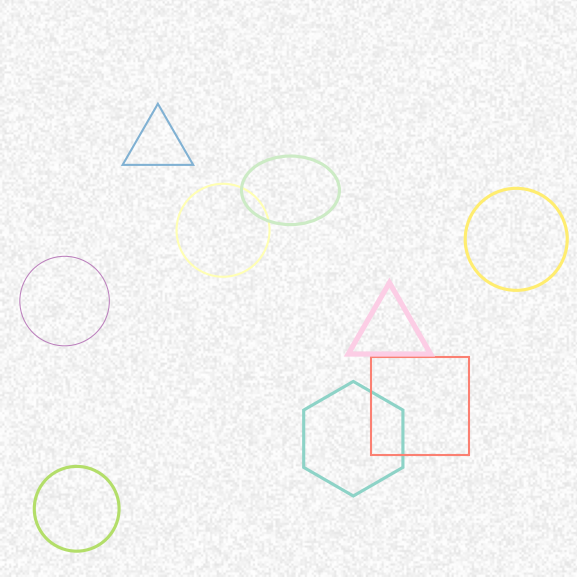[{"shape": "hexagon", "thickness": 1.5, "radius": 0.5, "center": [0.612, 0.239]}, {"shape": "circle", "thickness": 1, "radius": 0.4, "center": [0.386, 0.6]}, {"shape": "square", "thickness": 1, "radius": 0.42, "center": [0.727, 0.297]}, {"shape": "triangle", "thickness": 1, "radius": 0.35, "center": [0.273, 0.749]}, {"shape": "circle", "thickness": 1.5, "radius": 0.37, "center": [0.133, 0.118]}, {"shape": "triangle", "thickness": 2.5, "radius": 0.41, "center": [0.674, 0.427]}, {"shape": "circle", "thickness": 0.5, "radius": 0.39, "center": [0.112, 0.478]}, {"shape": "oval", "thickness": 1.5, "radius": 0.42, "center": [0.503, 0.67]}, {"shape": "circle", "thickness": 1.5, "radius": 0.44, "center": [0.894, 0.585]}]